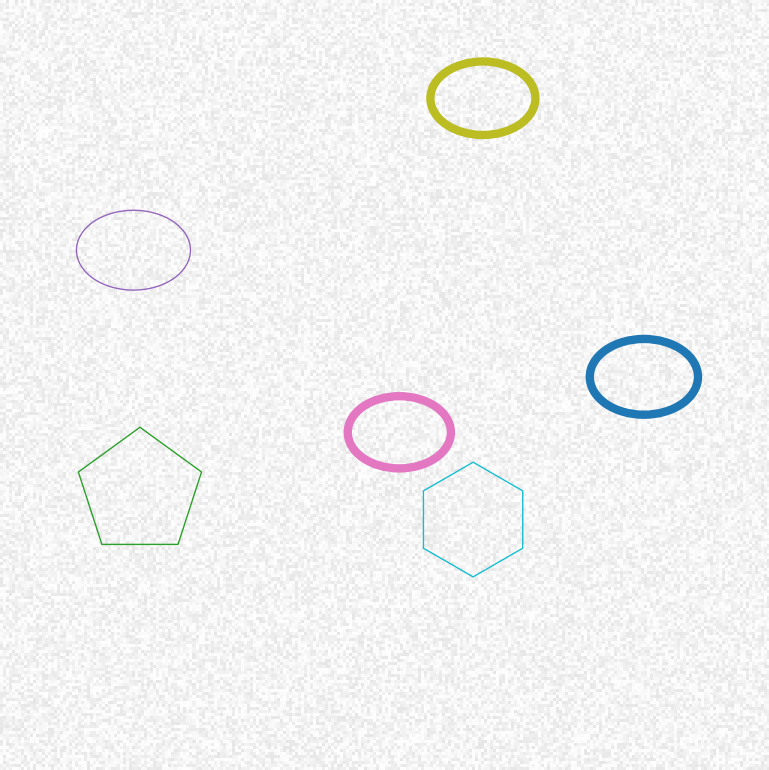[{"shape": "oval", "thickness": 3, "radius": 0.35, "center": [0.836, 0.511]}, {"shape": "pentagon", "thickness": 0.5, "radius": 0.42, "center": [0.182, 0.361]}, {"shape": "oval", "thickness": 0.5, "radius": 0.37, "center": [0.173, 0.675]}, {"shape": "oval", "thickness": 3, "radius": 0.33, "center": [0.519, 0.439]}, {"shape": "oval", "thickness": 3, "radius": 0.34, "center": [0.627, 0.872]}, {"shape": "hexagon", "thickness": 0.5, "radius": 0.37, "center": [0.614, 0.325]}]